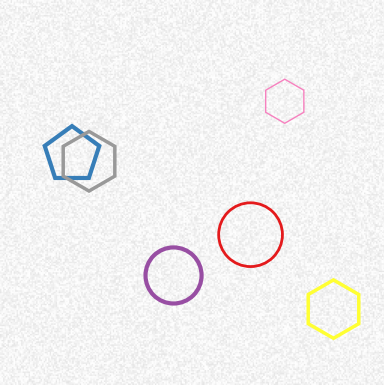[{"shape": "circle", "thickness": 2, "radius": 0.41, "center": [0.651, 0.39]}, {"shape": "pentagon", "thickness": 3, "radius": 0.37, "center": [0.187, 0.598]}, {"shape": "circle", "thickness": 3, "radius": 0.36, "center": [0.451, 0.284]}, {"shape": "hexagon", "thickness": 2.5, "radius": 0.38, "center": [0.866, 0.197]}, {"shape": "hexagon", "thickness": 1, "radius": 0.29, "center": [0.74, 0.737]}, {"shape": "hexagon", "thickness": 2.5, "radius": 0.39, "center": [0.231, 0.581]}]